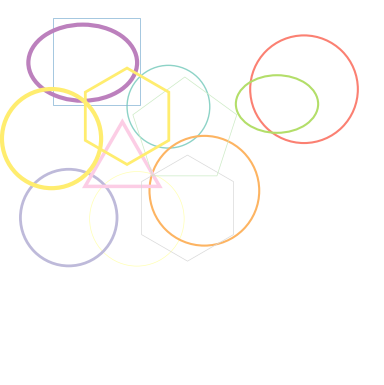[{"shape": "circle", "thickness": 1, "radius": 0.54, "center": [0.437, 0.723]}, {"shape": "circle", "thickness": 0.5, "radius": 0.61, "center": [0.356, 0.432]}, {"shape": "circle", "thickness": 2, "radius": 0.63, "center": [0.178, 0.435]}, {"shape": "circle", "thickness": 1.5, "radius": 0.7, "center": [0.79, 0.768]}, {"shape": "square", "thickness": 0.5, "radius": 0.56, "center": [0.251, 0.84]}, {"shape": "circle", "thickness": 1.5, "radius": 0.71, "center": [0.531, 0.505]}, {"shape": "oval", "thickness": 1.5, "radius": 0.53, "center": [0.719, 0.73]}, {"shape": "triangle", "thickness": 2.5, "radius": 0.56, "center": [0.318, 0.572]}, {"shape": "hexagon", "thickness": 0.5, "radius": 0.69, "center": [0.487, 0.459]}, {"shape": "oval", "thickness": 3, "radius": 0.71, "center": [0.215, 0.837]}, {"shape": "pentagon", "thickness": 0.5, "radius": 0.71, "center": [0.48, 0.658]}, {"shape": "hexagon", "thickness": 2, "radius": 0.63, "center": [0.33, 0.698]}, {"shape": "circle", "thickness": 3, "radius": 0.64, "center": [0.134, 0.64]}]